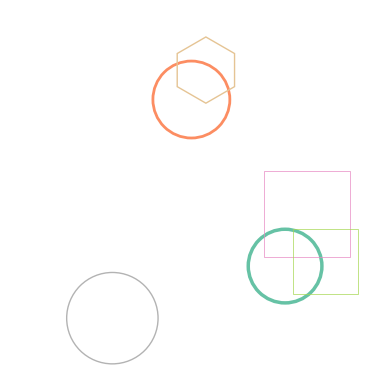[{"shape": "circle", "thickness": 2.5, "radius": 0.48, "center": [0.74, 0.309]}, {"shape": "circle", "thickness": 2, "radius": 0.5, "center": [0.497, 0.741]}, {"shape": "square", "thickness": 0.5, "radius": 0.56, "center": [0.798, 0.443]}, {"shape": "square", "thickness": 0.5, "radius": 0.42, "center": [0.846, 0.321]}, {"shape": "hexagon", "thickness": 1, "radius": 0.43, "center": [0.535, 0.818]}, {"shape": "circle", "thickness": 1, "radius": 0.59, "center": [0.292, 0.174]}]